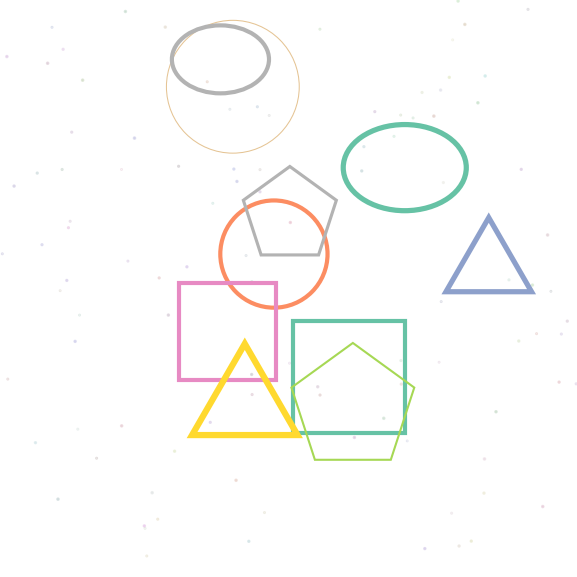[{"shape": "oval", "thickness": 2.5, "radius": 0.53, "center": [0.701, 0.709]}, {"shape": "square", "thickness": 2, "radius": 0.49, "center": [0.604, 0.347]}, {"shape": "circle", "thickness": 2, "radius": 0.46, "center": [0.474, 0.559]}, {"shape": "triangle", "thickness": 2.5, "radius": 0.43, "center": [0.846, 0.537]}, {"shape": "square", "thickness": 2, "radius": 0.42, "center": [0.395, 0.425]}, {"shape": "pentagon", "thickness": 1, "radius": 0.56, "center": [0.611, 0.293]}, {"shape": "triangle", "thickness": 3, "radius": 0.53, "center": [0.424, 0.298]}, {"shape": "circle", "thickness": 0.5, "radius": 0.57, "center": [0.403, 0.849]}, {"shape": "pentagon", "thickness": 1.5, "radius": 0.42, "center": [0.502, 0.626]}, {"shape": "oval", "thickness": 2, "radius": 0.42, "center": [0.382, 0.896]}]